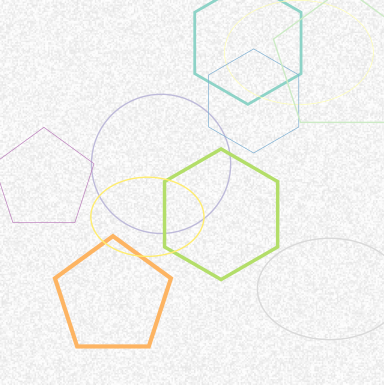[{"shape": "hexagon", "thickness": 2, "radius": 0.8, "center": [0.644, 0.888]}, {"shape": "oval", "thickness": 0.5, "radius": 0.97, "center": [0.776, 0.864]}, {"shape": "circle", "thickness": 1, "radius": 0.9, "center": [0.418, 0.574]}, {"shape": "hexagon", "thickness": 0.5, "radius": 0.68, "center": [0.659, 0.738]}, {"shape": "pentagon", "thickness": 3, "radius": 0.79, "center": [0.293, 0.228]}, {"shape": "hexagon", "thickness": 2.5, "radius": 0.85, "center": [0.574, 0.444]}, {"shape": "oval", "thickness": 1, "radius": 0.94, "center": [0.857, 0.249]}, {"shape": "pentagon", "thickness": 0.5, "radius": 0.68, "center": [0.114, 0.532]}, {"shape": "pentagon", "thickness": 1, "radius": 0.97, "center": [0.894, 0.839]}, {"shape": "oval", "thickness": 1, "radius": 0.73, "center": [0.383, 0.437]}]